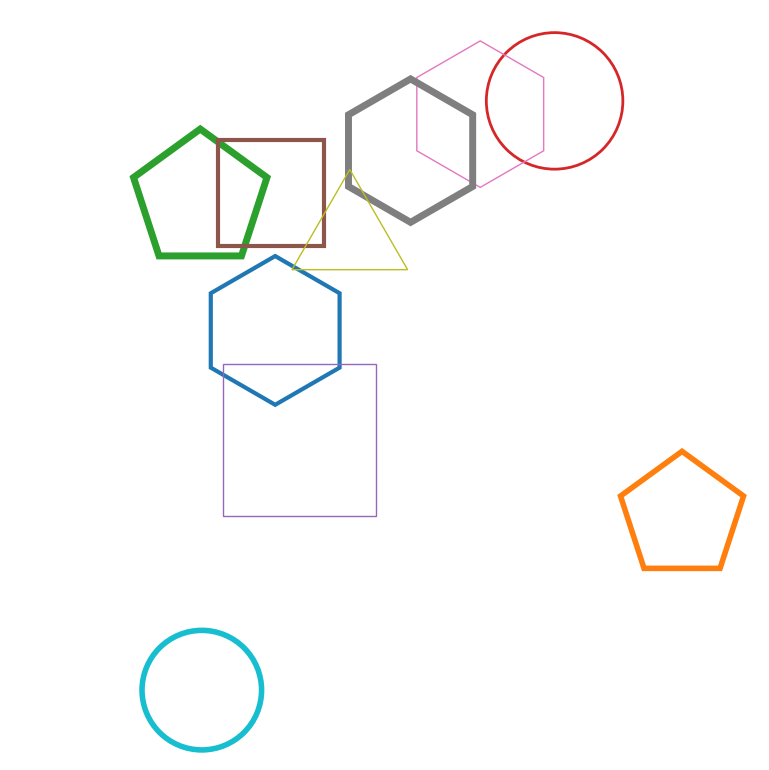[{"shape": "hexagon", "thickness": 1.5, "radius": 0.48, "center": [0.357, 0.571]}, {"shape": "pentagon", "thickness": 2, "radius": 0.42, "center": [0.886, 0.33]}, {"shape": "pentagon", "thickness": 2.5, "radius": 0.46, "center": [0.26, 0.741]}, {"shape": "circle", "thickness": 1, "radius": 0.44, "center": [0.72, 0.869]}, {"shape": "square", "thickness": 0.5, "radius": 0.5, "center": [0.389, 0.429]}, {"shape": "square", "thickness": 1.5, "radius": 0.34, "center": [0.352, 0.749]}, {"shape": "hexagon", "thickness": 0.5, "radius": 0.48, "center": [0.624, 0.852]}, {"shape": "hexagon", "thickness": 2.5, "radius": 0.47, "center": [0.533, 0.804]}, {"shape": "triangle", "thickness": 0.5, "radius": 0.43, "center": [0.454, 0.693]}, {"shape": "circle", "thickness": 2, "radius": 0.39, "center": [0.262, 0.104]}]